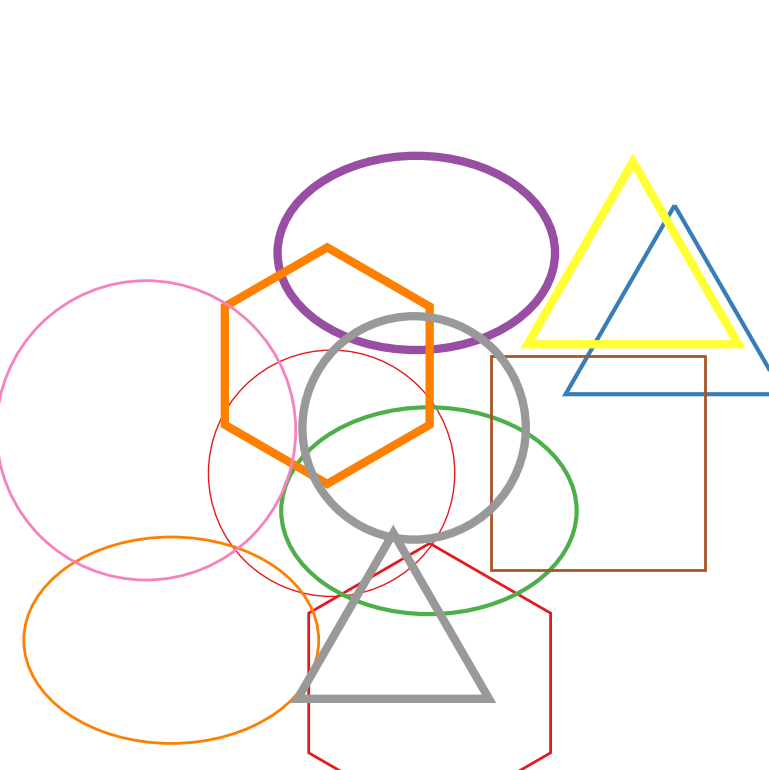[{"shape": "circle", "thickness": 0.5, "radius": 0.8, "center": [0.431, 0.385]}, {"shape": "hexagon", "thickness": 1, "radius": 0.91, "center": [0.558, 0.113]}, {"shape": "triangle", "thickness": 1.5, "radius": 0.82, "center": [0.876, 0.57]}, {"shape": "oval", "thickness": 1.5, "radius": 0.96, "center": [0.557, 0.337]}, {"shape": "oval", "thickness": 3, "radius": 0.9, "center": [0.541, 0.672]}, {"shape": "hexagon", "thickness": 3, "radius": 0.77, "center": [0.425, 0.525]}, {"shape": "oval", "thickness": 1, "radius": 0.96, "center": [0.222, 0.169]}, {"shape": "triangle", "thickness": 3, "radius": 0.79, "center": [0.822, 0.632]}, {"shape": "square", "thickness": 1, "radius": 0.7, "center": [0.776, 0.399]}, {"shape": "circle", "thickness": 1, "radius": 0.97, "center": [0.19, 0.441]}, {"shape": "circle", "thickness": 3, "radius": 0.73, "center": [0.538, 0.444]}, {"shape": "triangle", "thickness": 3, "radius": 0.72, "center": [0.511, 0.164]}]